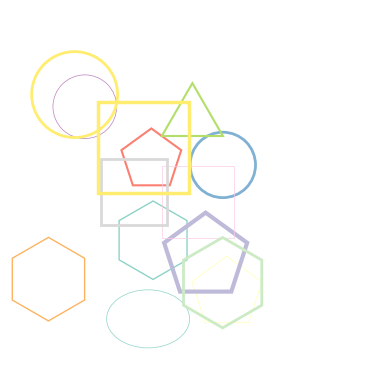[{"shape": "oval", "thickness": 0.5, "radius": 0.54, "center": [0.385, 0.172]}, {"shape": "hexagon", "thickness": 1, "radius": 0.51, "center": [0.398, 0.376]}, {"shape": "pentagon", "thickness": 0.5, "radius": 0.48, "center": [0.589, 0.239]}, {"shape": "pentagon", "thickness": 3, "radius": 0.57, "center": [0.534, 0.334]}, {"shape": "pentagon", "thickness": 1.5, "radius": 0.41, "center": [0.393, 0.585]}, {"shape": "circle", "thickness": 2, "radius": 0.42, "center": [0.579, 0.572]}, {"shape": "hexagon", "thickness": 1, "radius": 0.54, "center": [0.126, 0.275]}, {"shape": "triangle", "thickness": 1.5, "radius": 0.46, "center": [0.5, 0.693]}, {"shape": "square", "thickness": 0.5, "radius": 0.47, "center": [0.514, 0.474]}, {"shape": "square", "thickness": 2, "radius": 0.43, "center": [0.348, 0.501]}, {"shape": "circle", "thickness": 0.5, "radius": 0.41, "center": [0.22, 0.723]}, {"shape": "hexagon", "thickness": 2, "radius": 0.59, "center": [0.578, 0.266]}, {"shape": "circle", "thickness": 2, "radius": 0.56, "center": [0.194, 0.754]}, {"shape": "square", "thickness": 2.5, "radius": 0.59, "center": [0.372, 0.616]}]